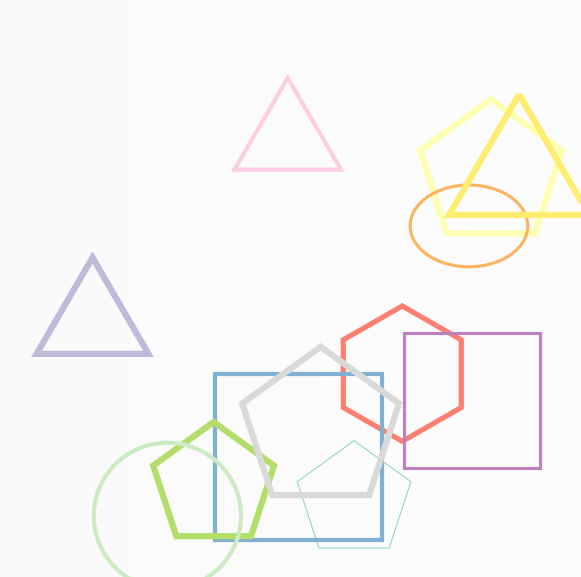[{"shape": "pentagon", "thickness": 0.5, "radius": 0.51, "center": [0.609, 0.133]}, {"shape": "pentagon", "thickness": 3, "radius": 0.64, "center": [0.845, 0.699]}, {"shape": "triangle", "thickness": 3, "radius": 0.56, "center": [0.159, 0.442]}, {"shape": "hexagon", "thickness": 2.5, "radius": 0.59, "center": [0.692, 0.352]}, {"shape": "square", "thickness": 2, "radius": 0.72, "center": [0.514, 0.208]}, {"shape": "oval", "thickness": 1.5, "radius": 0.51, "center": [0.807, 0.608]}, {"shape": "pentagon", "thickness": 3, "radius": 0.55, "center": [0.367, 0.159]}, {"shape": "triangle", "thickness": 2, "radius": 0.53, "center": [0.495, 0.758]}, {"shape": "pentagon", "thickness": 3, "radius": 0.71, "center": [0.552, 0.257]}, {"shape": "square", "thickness": 1.5, "radius": 0.58, "center": [0.812, 0.305]}, {"shape": "circle", "thickness": 2, "radius": 0.63, "center": [0.288, 0.106]}, {"shape": "triangle", "thickness": 3, "radius": 0.7, "center": [0.893, 0.697]}]